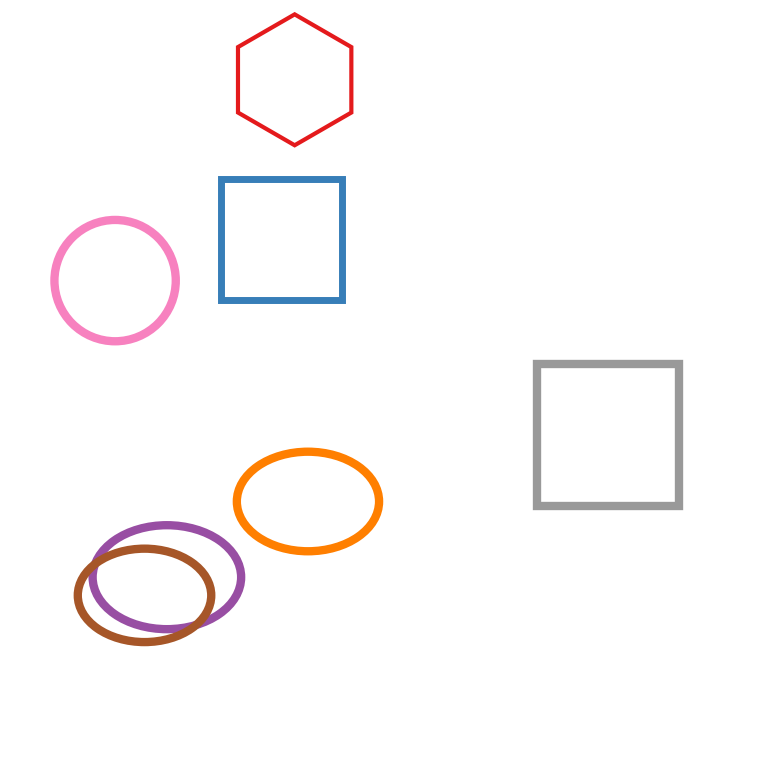[{"shape": "hexagon", "thickness": 1.5, "radius": 0.43, "center": [0.383, 0.896]}, {"shape": "square", "thickness": 2.5, "radius": 0.39, "center": [0.366, 0.689]}, {"shape": "oval", "thickness": 3, "radius": 0.48, "center": [0.217, 0.25]}, {"shape": "oval", "thickness": 3, "radius": 0.46, "center": [0.4, 0.349]}, {"shape": "oval", "thickness": 3, "radius": 0.43, "center": [0.188, 0.227]}, {"shape": "circle", "thickness": 3, "radius": 0.39, "center": [0.149, 0.636]}, {"shape": "square", "thickness": 3, "radius": 0.46, "center": [0.789, 0.435]}]